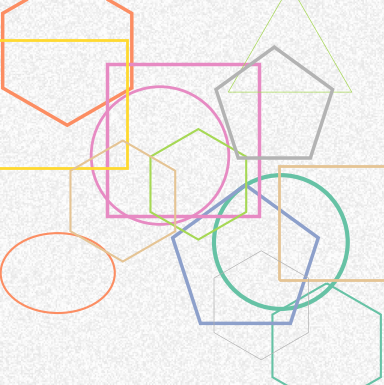[{"shape": "circle", "thickness": 3, "radius": 0.87, "center": [0.73, 0.371]}, {"shape": "hexagon", "thickness": 1.5, "radius": 0.81, "center": [0.848, 0.102]}, {"shape": "oval", "thickness": 1.5, "radius": 0.74, "center": [0.15, 0.291]}, {"shape": "hexagon", "thickness": 2.5, "radius": 0.97, "center": [0.175, 0.868]}, {"shape": "pentagon", "thickness": 2.5, "radius": 0.99, "center": [0.638, 0.321]}, {"shape": "circle", "thickness": 2, "radius": 0.89, "center": [0.416, 0.596]}, {"shape": "square", "thickness": 2.5, "radius": 0.99, "center": [0.476, 0.636]}, {"shape": "hexagon", "thickness": 1.5, "radius": 0.72, "center": [0.515, 0.521]}, {"shape": "triangle", "thickness": 0.5, "radius": 0.93, "center": [0.753, 0.853]}, {"shape": "square", "thickness": 2, "radius": 0.83, "center": [0.163, 0.73]}, {"shape": "square", "thickness": 2, "radius": 0.74, "center": [0.872, 0.421]}, {"shape": "hexagon", "thickness": 1.5, "radius": 0.79, "center": [0.319, 0.478]}, {"shape": "pentagon", "thickness": 2.5, "radius": 0.8, "center": [0.712, 0.718]}, {"shape": "hexagon", "thickness": 0.5, "radius": 0.71, "center": [0.679, 0.207]}]